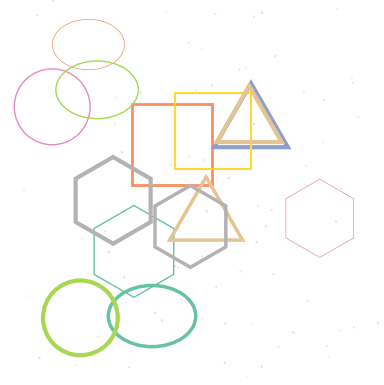[{"shape": "hexagon", "thickness": 1, "radius": 0.6, "center": [0.348, 0.347]}, {"shape": "oval", "thickness": 2.5, "radius": 0.57, "center": [0.395, 0.179]}, {"shape": "oval", "thickness": 0.5, "radius": 0.47, "center": [0.23, 0.884]}, {"shape": "square", "thickness": 2, "radius": 0.52, "center": [0.446, 0.625]}, {"shape": "triangle", "thickness": 3, "radius": 0.55, "center": [0.652, 0.673]}, {"shape": "hexagon", "thickness": 0.5, "radius": 0.51, "center": [0.831, 0.433]}, {"shape": "circle", "thickness": 1, "radius": 0.49, "center": [0.136, 0.723]}, {"shape": "oval", "thickness": 1, "radius": 0.53, "center": [0.252, 0.767]}, {"shape": "circle", "thickness": 3, "radius": 0.49, "center": [0.209, 0.174]}, {"shape": "square", "thickness": 1.5, "radius": 0.49, "center": [0.553, 0.659]}, {"shape": "triangle", "thickness": 3, "radius": 0.49, "center": [0.647, 0.68]}, {"shape": "triangle", "thickness": 2.5, "radius": 0.55, "center": [0.535, 0.431]}, {"shape": "hexagon", "thickness": 3, "radius": 0.56, "center": [0.294, 0.48]}, {"shape": "hexagon", "thickness": 2.5, "radius": 0.53, "center": [0.495, 0.412]}]